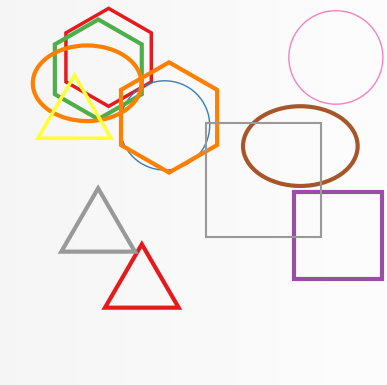[{"shape": "hexagon", "thickness": 2.5, "radius": 0.64, "center": [0.28, 0.851]}, {"shape": "triangle", "thickness": 3, "radius": 0.55, "center": [0.366, 0.256]}, {"shape": "circle", "thickness": 1, "radius": 0.58, "center": [0.425, 0.674]}, {"shape": "hexagon", "thickness": 3, "radius": 0.65, "center": [0.254, 0.82]}, {"shape": "square", "thickness": 3, "radius": 0.57, "center": [0.872, 0.388]}, {"shape": "hexagon", "thickness": 3, "radius": 0.72, "center": [0.436, 0.695]}, {"shape": "oval", "thickness": 3, "radius": 0.7, "center": [0.225, 0.784]}, {"shape": "triangle", "thickness": 2.5, "radius": 0.54, "center": [0.192, 0.696]}, {"shape": "oval", "thickness": 3, "radius": 0.74, "center": [0.775, 0.621]}, {"shape": "circle", "thickness": 1, "radius": 0.61, "center": [0.867, 0.851]}, {"shape": "square", "thickness": 1.5, "radius": 0.74, "center": [0.679, 0.532]}, {"shape": "triangle", "thickness": 3, "radius": 0.55, "center": [0.253, 0.401]}]